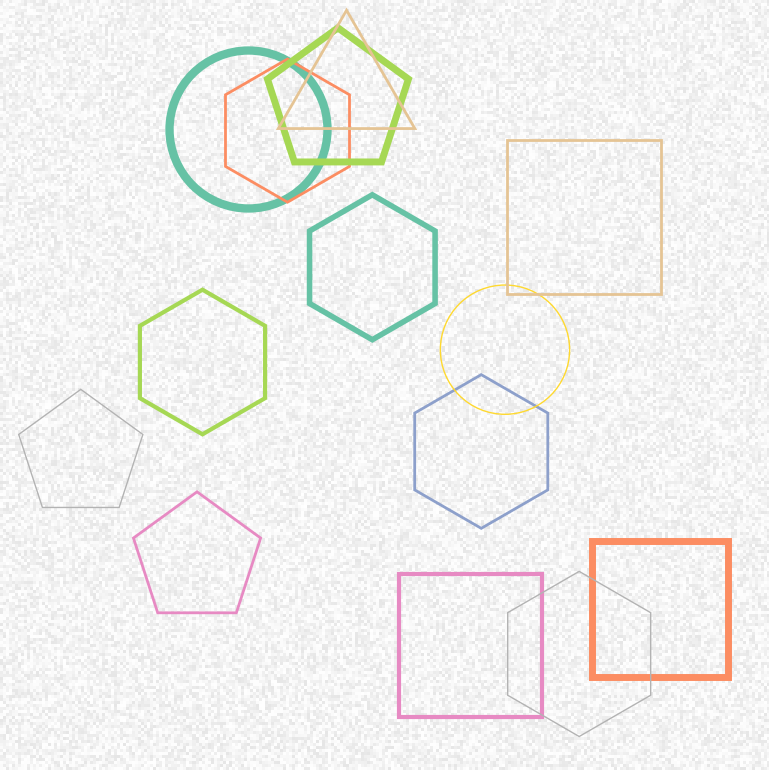[{"shape": "circle", "thickness": 3, "radius": 0.51, "center": [0.323, 0.832]}, {"shape": "hexagon", "thickness": 2, "radius": 0.47, "center": [0.484, 0.653]}, {"shape": "hexagon", "thickness": 1, "radius": 0.46, "center": [0.373, 0.83]}, {"shape": "square", "thickness": 2.5, "radius": 0.44, "center": [0.857, 0.209]}, {"shape": "hexagon", "thickness": 1, "radius": 0.5, "center": [0.625, 0.414]}, {"shape": "pentagon", "thickness": 1, "radius": 0.43, "center": [0.256, 0.274]}, {"shape": "square", "thickness": 1.5, "radius": 0.46, "center": [0.612, 0.161]}, {"shape": "pentagon", "thickness": 2.5, "radius": 0.48, "center": [0.439, 0.868]}, {"shape": "hexagon", "thickness": 1.5, "radius": 0.47, "center": [0.263, 0.53]}, {"shape": "circle", "thickness": 0.5, "radius": 0.42, "center": [0.656, 0.546]}, {"shape": "square", "thickness": 1, "radius": 0.5, "center": [0.759, 0.718]}, {"shape": "triangle", "thickness": 1, "radius": 0.51, "center": [0.45, 0.884]}, {"shape": "pentagon", "thickness": 0.5, "radius": 0.42, "center": [0.105, 0.41]}, {"shape": "hexagon", "thickness": 0.5, "radius": 0.54, "center": [0.752, 0.151]}]